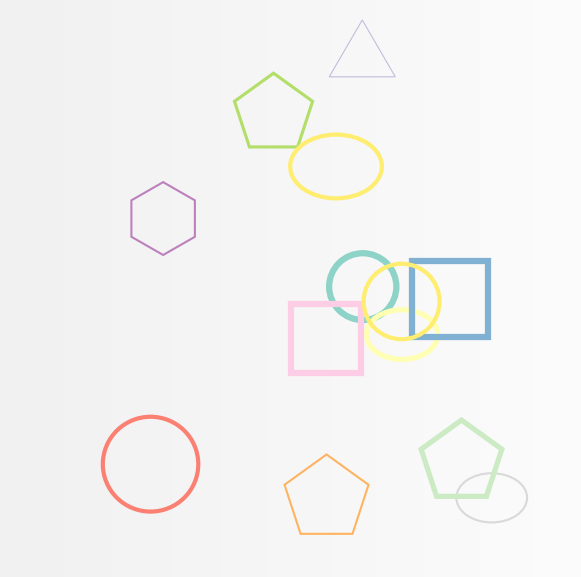[{"shape": "circle", "thickness": 3, "radius": 0.29, "center": [0.624, 0.503]}, {"shape": "oval", "thickness": 2.5, "radius": 0.31, "center": [0.692, 0.42]}, {"shape": "triangle", "thickness": 0.5, "radius": 0.33, "center": [0.623, 0.899]}, {"shape": "circle", "thickness": 2, "radius": 0.41, "center": [0.259, 0.195]}, {"shape": "square", "thickness": 3, "radius": 0.33, "center": [0.774, 0.482]}, {"shape": "pentagon", "thickness": 1, "radius": 0.38, "center": [0.562, 0.136]}, {"shape": "pentagon", "thickness": 1.5, "radius": 0.35, "center": [0.471, 0.802]}, {"shape": "square", "thickness": 3, "radius": 0.3, "center": [0.56, 0.413]}, {"shape": "oval", "thickness": 1, "radius": 0.3, "center": [0.846, 0.137]}, {"shape": "hexagon", "thickness": 1, "radius": 0.32, "center": [0.281, 0.621]}, {"shape": "pentagon", "thickness": 2.5, "radius": 0.36, "center": [0.794, 0.199]}, {"shape": "circle", "thickness": 2, "radius": 0.33, "center": [0.691, 0.477]}, {"shape": "oval", "thickness": 2, "radius": 0.39, "center": [0.578, 0.711]}]